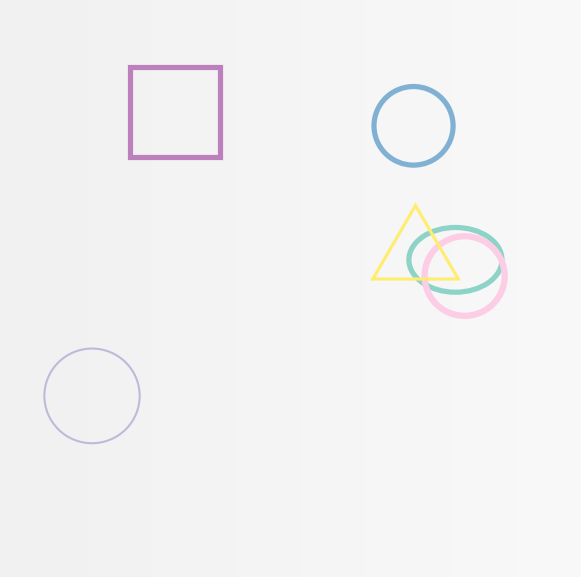[{"shape": "oval", "thickness": 2.5, "radius": 0.4, "center": [0.784, 0.549]}, {"shape": "circle", "thickness": 1, "radius": 0.41, "center": [0.158, 0.314]}, {"shape": "circle", "thickness": 2.5, "radius": 0.34, "center": [0.711, 0.781]}, {"shape": "circle", "thickness": 3, "radius": 0.34, "center": [0.799, 0.521]}, {"shape": "square", "thickness": 2.5, "radius": 0.39, "center": [0.301, 0.805]}, {"shape": "triangle", "thickness": 1.5, "radius": 0.42, "center": [0.715, 0.558]}]